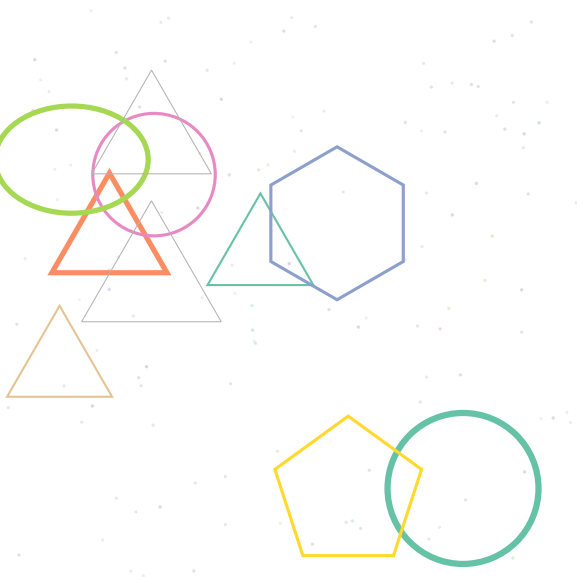[{"shape": "circle", "thickness": 3, "radius": 0.65, "center": [0.802, 0.153]}, {"shape": "triangle", "thickness": 1, "radius": 0.53, "center": [0.451, 0.558]}, {"shape": "triangle", "thickness": 2.5, "radius": 0.58, "center": [0.189, 0.584]}, {"shape": "hexagon", "thickness": 1.5, "radius": 0.66, "center": [0.584, 0.612]}, {"shape": "circle", "thickness": 1.5, "radius": 0.53, "center": [0.267, 0.697]}, {"shape": "oval", "thickness": 2.5, "radius": 0.66, "center": [0.124, 0.723]}, {"shape": "pentagon", "thickness": 1.5, "radius": 0.67, "center": [0.603, 0.145]}, {"shape": "triangle", "thickness": 1, "radius": 0.52, "center": [0.103, 0.365]}, {"shape": "triangle", "thickness": 0.5, "radius": 0.7, "center": [0.262, 0.512]}, {"shape": "triangle", "thickness": 0.5, "radius": 0.6, "center": [0.262, 0.758]}]